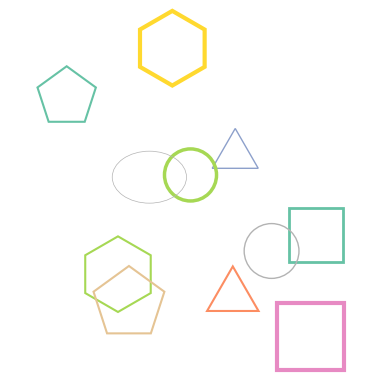[{"shape": "pentagon", "thickness": 1.5, "radius": 0.4, "center": [0.173, 0.748]}, {"shape": "square", "thickness": 2, "radius": 0.35, "center": [0.821, 0.389]}, {"shape": "triangle", "thickness": 1.5, "radius": 0.39, "center": [0.605, 0.231]}, {"shape": "triangle", "thickness": 1, "radius": 0.34, "center": [0.611, 0.597]}, {"shape": "square", "thickness": 3, "radius": 0.44, "center": [0.807, 0.126]}, {"shape": "hexagon", "thickness": 1.5, "radius": 0.49, "center": [0.306, 0.288]}, {"shape": "circle", "thickness": 2.5, "radius": 0.34, "center": [0.495, 0.546]}, {"shape": "hexagon", "thickness": 3, "radius": 0.48, "center": [0.448, 0.875]}, {"shape": "pentagon", "thickness": 1.5, "radius": 0.48, "center": [0.335, 0.212]}, {"shape": "oval", "thickness": 0.5, "radius": 0.48, "center": [0.388, 0.54]}, {"shape": "circle", "thickness": 1, "radius": 0.36, "center": [0.705, 0.348]}]